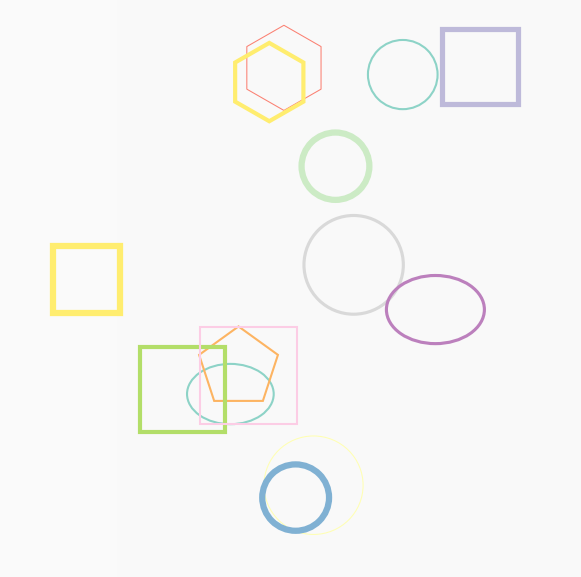[{"shape": "oval", "thickness": 1, "radius": 0.37, "center": [0.396, 0.317]}, {"shape": "circle", "thickness": 1, "radius": 0.3, "center": [0.693, 0.87]}, {"shape": "circle", "thickness": 0.5, "radius": 0.43, "center": [0.539, 0.159]}, {"shape": "square", "thickness": 2.5, "radius": 0.33, "center": [0.826, 0.884]}, {"shape": "hexagon", "thickness": 0.5, "radius": 0.37, "center": [0.488, 0.882]}, {"shape": "circle", "thickness": 3, "radius": 0.29, "center": [0.509, 0.138]}, {"shape": "pentagon", "thickness": 1, "radius": 0.36, "center": [0.41, 0.363]}, {"shape": "square", "thickness": 2, "radius": 0.37, "center": [0.314, 0.324]}, {"shape": "square", "thickness": 1, "radius": 0.42, "center": [0.428, 0.35]}, {"shape": "circle", "thickness": 1.5, "radius": 0.43, "center": [0.608, 0.541]}, {"shape": "oval", "thickness": 1.5, "radius": 0.42, "center": [0.749, 0.463]}, {"shape": "circle", "thickness": 3, "radius": 0.29, "center": [0.577, 0.711]}, {"shape": "hexagon", "thickness": 2, "radius": 0.34, "center": [0.463, 0.857]}, {"shape": "square", "thickness": 3, "radius": 0.29, "center": [0.149, 0.514]}]